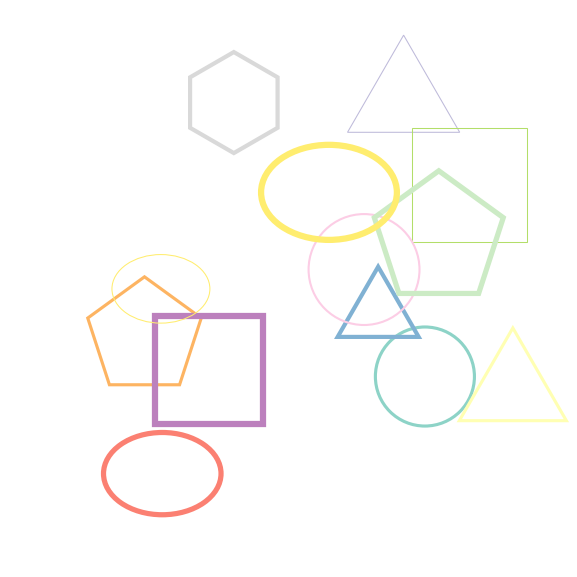[{"shape": "circle", "thickness": 1.5, "radius": 0.43, "center": [0.736, 0.347]}, {"shape": "triangle", "thickness": 1.5, "radius": 0.54, "center": [0.888, 0.324]}, {"shape": "triangle", "thickness": 0.5, "radius": 0.56, "center": [0.699, 0.826]}, {"shape": "oval", "thickness": 2.5, "radius": 0.51, "center": [0.281, 0.179]}, {"shape": "triangle", "thickness": 2, "radius": 0.4, "center": [0.655, 0.456]}, {"shape": "pentagon", "thickness": 1.5, "radius": 0.52, "center": [0.25, 0.416]}, {"shape": "square", "thickness": 0.5, "radius": 0.5, "center": [0.813, 0.679]}, {"shape": "circle", "thickness": 1, "radius": 0.48, "center": [0.63, 0.532]}, {"shape": "hexagon", "thickness": 2, "radius": 0.44, "center": [0.405, 0.822]}, {"shape": "square", "thickness": 3, "radius": 0.47, "center": [0.362, 0.359]}, {"shape": "pentagon", "thickness": 2.5, "radius": 0.59, "center": [0.76, 0.586]}, {"shape": "oval", "thickness": 0.5, "radius": 0.42, "center": [0.279, 0.499]}, {"shape": "oval", "thickness": 3, "radius": 0.59, "center": [0.57, 0.666]}]